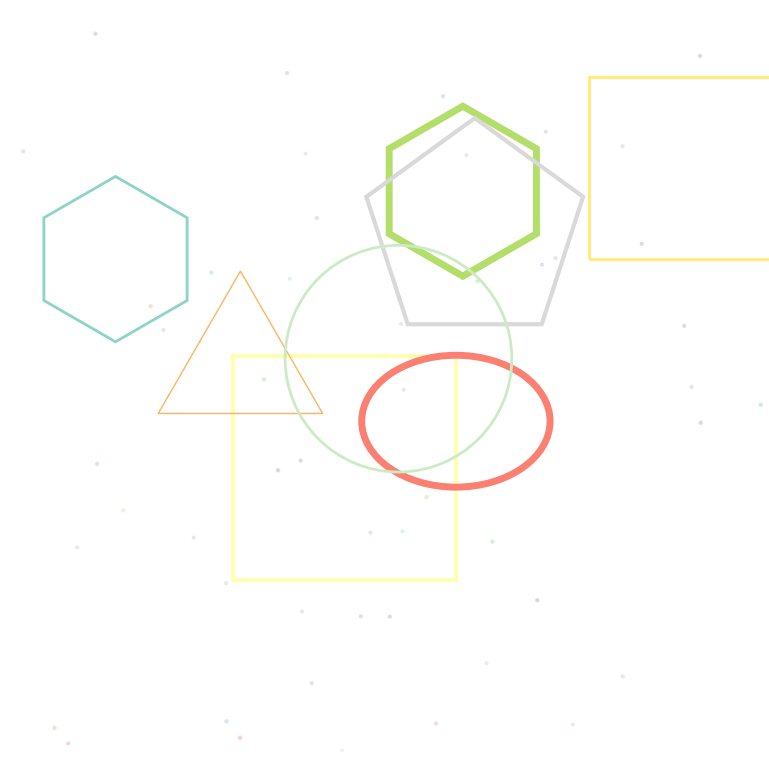[{"shape": "hexagon", "thickness": 1, "radius": 0.54, "center": [0.15, 0.663]}, {"shape": "square", "thickness": 1.5, "radius": 0.73, "center": [0.448, 0.392]}, {"shape": "oval", "thickness": 2.5, "radius": 0.61, "center": [0.592, 0.453]}, {"shape": "triangle", "thickness": 0.5, "radius": 0.62, "center": [0.312, 0.525]}, {"shape": "hexagon", "thickness": 2.5, "radius": 0.55, "center": [0.601, 0.752]}, {"shape": "pentagon", "thickness": 1.5, "radius": 0.74, "center": [0.617, 0.699]}, {"shape": "circle", "thickness": 1, "radius": 0.74, "center": [0.518, 0.534]}, {"shape": "square", "thickness": 1, "radius": 0.59, "center": [0.883, 0.782]}]